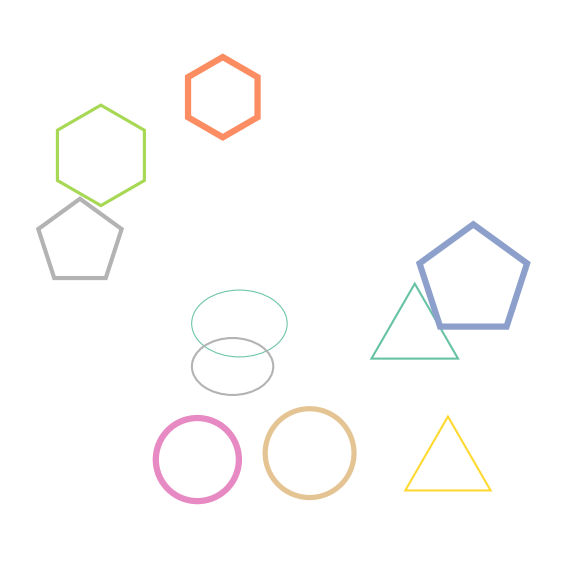[{"shape": "oval", "thickness": 0.5, "radius": 0.41, "center": [0.415, 0.439]}, {"shape": "triangle", "thickness": 1, "radius": 0.43, "center": [0.718, 0.421]}, {"shape": "hexagon", "thickness": 3, "radius": 0.35, "center": [0.386, 0.831]}, {"shape": "pentagon", "thickness": 3, "radius": 0.49, "center": [0.82, 0.513]}, {"shape": "circle", "thickness": 3, "radius": 0.36, "center": [0.342, 0.203]}, {"shape": "hexagon", "thickness": 1.5, "radius": 0.43, "center": [0.175, 0.73]}, {"shape": "triangle", "thickness": 1, "radius": 0.43, "center": [0.776, 0.193]}, {"shape": "circle", "thickness": 2.5, "radius": 0.38, "center": [0.536, 0.214]}, {"shape": "oval", "thickness": 1, "radius": 0.35, "center": [0.403, 0.365]}, {"shape": "pentagon", "thickness": 2, "radius": 0.38, "center": [0.138, 0.579]}]